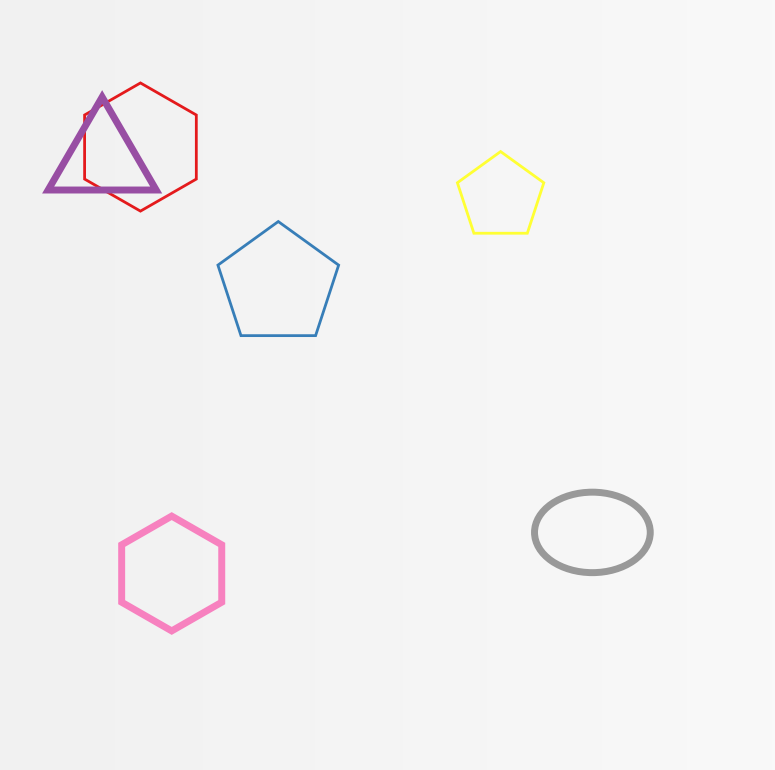[{"shape": "hexagon", "thickness": 1, "radius": 0.42, "center": [0.181, 0.809]}, {"shape": "pentagon", "thickness": 1, "radius": 0.41, "center": [0.359, 0.63]}, {"shape": "triangle", "thickness": 2.5, "radius": 0.4, "center": [0.132, 0.793]}, {"shape": "pentagon", "thickness": 1, "radius": 0.29, "center": [0.646, 0.745]}, {"shape": "hexagon", "thickness": 2.5, "radius": 0.37, "center": [0.222, 0.255]}, {"shape": "oval", "thickness": 2.5, "radius": 0.37, "center": [0.764, 0.309]}]